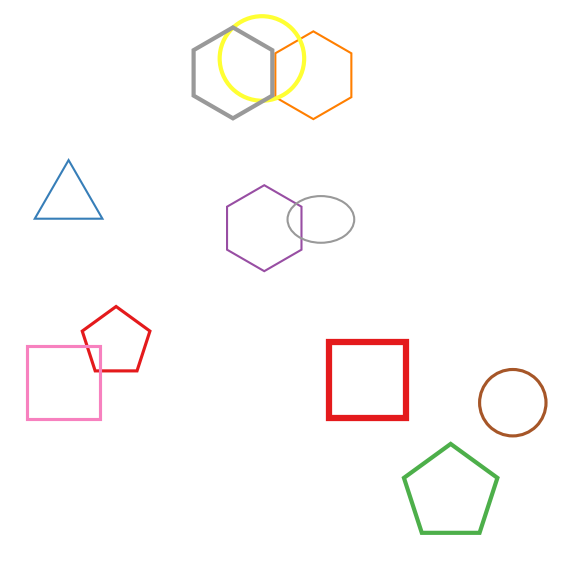[{"shape": "pentagon", "thickness": 1.5, "radius": 0.31, "center": [0.201, 0.407]}, {"shape": "square", "thickness": 3, "radius": 0.33, "center": [0.636, 0.341]}, {"shape": "triangle", "thickness": 1, "radius": 0.34, "center": [0.119, 0.654]}, {"shape": "pentagon", "thickness": 2, "radius": 0.43, "center": [0.78, 0.145]}, {"shape": "hexagon", "thickness": 1, "radius": 0.37, "center": [0.458, 0.604]}, {"shape": "hexagon", "thickness": 1, "radius": 0.38, "center": [0.543, 0.869]}, {"shape": "circle", "thickness": 2, "radius": 0.37, "center": [0.454, 0.898]}, {"shape": "circle", "thickness": 1.5, "radius": 0.29, "center": [0.888, 0.302]}, {"shape": "square", "thickness": 1.5, "radius": 0.32, "center": [0.11, 0.337]}, {"shape": "oval", "thickness": 1, "radius": 0.29, "center": [0.556, 0.619]}, {"shape": "hexagon", "thickness": 2, "radius": 0.39, "center": [0.403, 0.873]}]